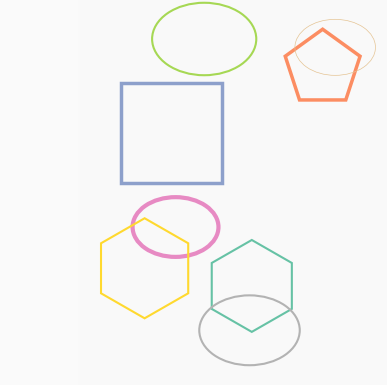[{"shape": "hexagon", "thickness": 1.5, "radius": 0.6, "center": [0.65, 0.257]}, {"shape": "pentagon", "thickness": 2.5, "radius": 0.51, "center": [0.833, 0.823]}, {"shape": "square", "thickness": 2.5, "radius": 0.65, "center": [0.443, 0.654]}, {"shape": "oval", "thickness": 3, "radius": 0.55, "center": [0.453, 0.41]}, {"shape": "oval", "thickness": 1.5, "radius": 0.67, "center": [0.527, 0.899]}, {"shape": "hexagon", "thickness": 1.5, "radius": 0.65, "center": [0.373, 0.303]}, {"shape": "oval", "thickness": 0.5, "radius": 0.52, "center": [0.865, 0.877]}, {"shape": "oval", "thickness": 1.5, "radius": 0.65, "center": [0.644, 0.142]}]